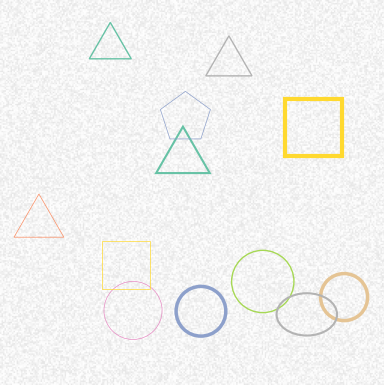[{"shape": "triangle", "thickness": 1, "radius": 0.31, "center": [0.286, 0.879]}, {"shape": "triangle", "thickness": 1.5, "radius": 0.4, "center": [0.475, 0.591]}, {"shape": "triangle", "thickness": 0.5, "radius": 0.37, "center": [0.101, 0.421]}, {"shape": "pentagon", "thickness": 0.5, "radius": 0.34, "center": [0.482, 0.694]}, {"shape": "circle", "thickness": 2.5, "radius": 0.32, "center": [0.522, 0.192]}, {"shape": "circle", "thickness": 0.5, "radius": 0.38, "center": [0.346, 0.194]}, {"shape": "circle", "thickness": 1, "radius": 0.4, "center": [0.683, 0.269]}, {"shape": "square", "thickness": 0.5, "radius": 0.31, "center": [0.327, 0.312]}, {"shape": "square", "thickness": 3, "radius": 0.37, "center": [0.815, 0.669]}, {"shape": "circle", "thickness": 2.5, "radius": 0.31, "center": [0.894, 0.228]}, {"shape": "triangle", "thickness": 1, "radius": 0.35, "center": [0.595, 0.838]}, {"shape": "oval", "thickness": 1.5, "radius": 0.39, "center": [0.797, 0.183]}]